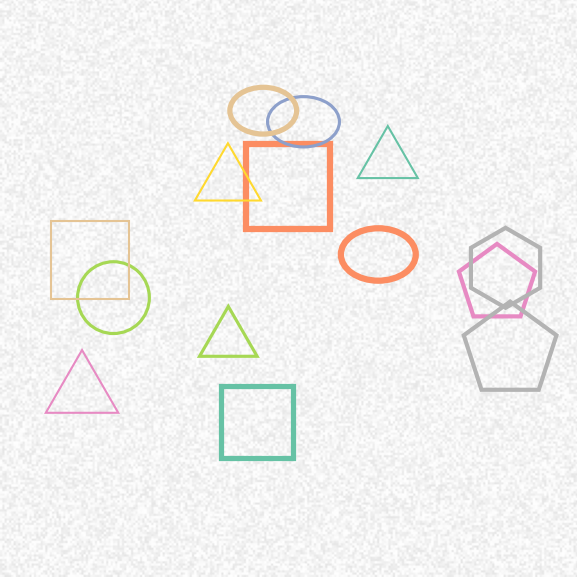[{"shape": "square", "thickness": 2.5, "radius": 0.31, "center": [0.446, 0.269]}, {"shape": "triangle", "thickness": 1, "radius": 0.3, "center": [0.671, 0.721]}, {"shape": "oval", "thickness": 3, "radius": 0.32, "center": [0.655, 0.558]}, {"shape": "square", "thickness": 3, "radius": 0.37, "center": [0.499, 0.676]}, {"shape": "oval", "thickness": 1.5, "radius": 0.31, "center": [0.526, 0.788]}, {"shape": "pentagon", "thickness": 2, "radius": 0.35, "center": [0.861, 0.507]}, {"shape": "triangle", "thickness": 1, "radius": 0.36, "center": [0.142, 0.321]}, {"shape": "triangle", "thickness": 1.5, "radius": 0.29, "center": [0.395, 0.411]}, {"shape": "circle", "thickness": 1.5, "radius": 0.31, "center": [0.196, 0.484]}, {"shape": "triangle", "thickness": 1, "radius": 0.33, "center": [0.395, 0.685]}, {"shape": "square", "thickness": 1, "radius": 0.34, "center": [0.156, 0.549]}, {"shape": "oval", "thickness": 2.5, "radius": 0.29, "center": [0.456, 0.807]}, {"shape": "hexagon", "thickness": 2, "radius": 0.35, "center": [0.875, 0.535]}, {"shape": "pentagon", "thickness": 2, "radius": 0.42, "center": [0.883, 0.392]}]